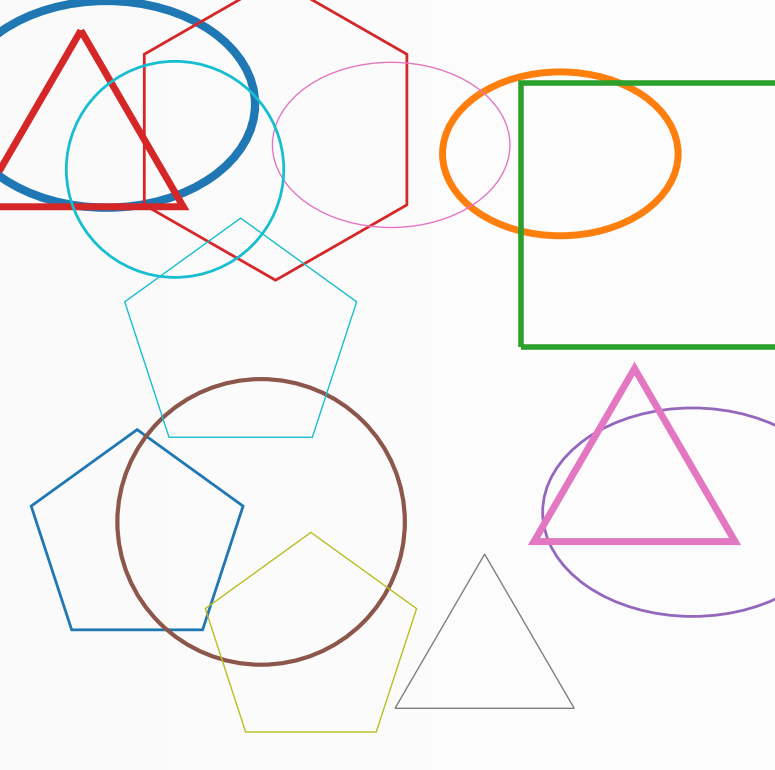[{"shape": "pentagon", "thickness": 1, "radius": 0.72, "center": [0.177, 0.298]}, {"shape": "oval", "thickness": 3, "radius": 0.96, "center": [0.137, 0.865]}, {"shape": "oval", "thickness": 2.5, "radius": 0.76, "center": [0.723, 0.8]}, {"shape": "square", "thickness": 2, "radius": 0.86, "center": [0.843, 0.72]}, {"shape": "hexagon", "thickness": 1, "radius": 0.98, "center": [0.356, 0.832]}, {"shape": "triangle", "thickness": 2.5, "radius": 0.76, "center": [0.104, 0.808]}, {"shape": "oval", "thickness": 1, "radius": 0.97, "center": [0.894, 0.335]}, {"shape": "circle", "thickness": 1.5, "radius": 0.93, "center": [0.337, 0.322]}, {"shape": "oval", "thickness": 0.5, "radius": 0.77, "center": [0.505, 0.812]}, {"shape": "triangle", "thickness": 2.5, "radius": 0.75, "center": [0.819, 0.372]}, {"shape": "triangle", "thickness": 0.5, "radius": 0.67, "center": [0.625, 0.147]}, {"shape": "pentagon", "thickness": 0.5, "radius": 0.72, "center": [0.401, 0.165]}, {"shape": "pentagon", "thickness": 0.5, "radius": 0.79, "center": [0.311, 0.559]}, {"shape": "circle", "thickness": 1, "radius": 0.7, "center": [0.226, 0.78]}]